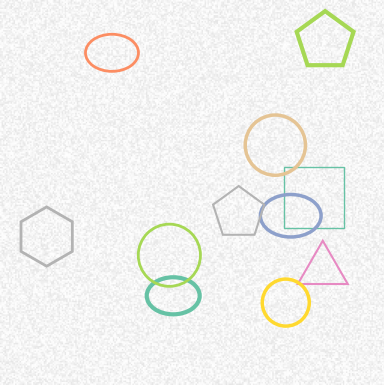[{"shape": "oval", "thickness": 3, "radius": 0.34, "center": [0.45, 0.232]}, {"shape": "square", "thickness": 1, "radius": 0.39, "center": [0.816, 0.487]}, {"shape": "oval", "thickness": 2, "radius": 0.34, "center": [0.291, 0.863]}, {"shape": "oval", "thickness": 2.5, "radius": 0.39, "center": [0.755, 0.44]}, {"shape": "triangle", "thickness": 1.5, "radius": 0.37, "center": [0.838, 0.3]}, {"shape": "circle", "thickness": 2, "radius": 0.4, "center": [0.44, 0.337]}, {"shape": "pentagon", "thickness": 3, "radius": 0.39, "center": [0.844, 0.894]}, {"shape": "circle", "thickness": 2.5, "radius": 0.31, "center": [0.742, 0.214]}, {"shape": "circle", "thickness": 2.5, "radius": 0.39, "center": [0.715, 0.623]}, {"shape": "pentagon", "thickness": 1.5, "radius": 0.35, "center": [0.62, 0.447]}, {"shape": "hexagon", "thickness": 2, "radius": 0.38, "center": [0.121, 0.386]}]